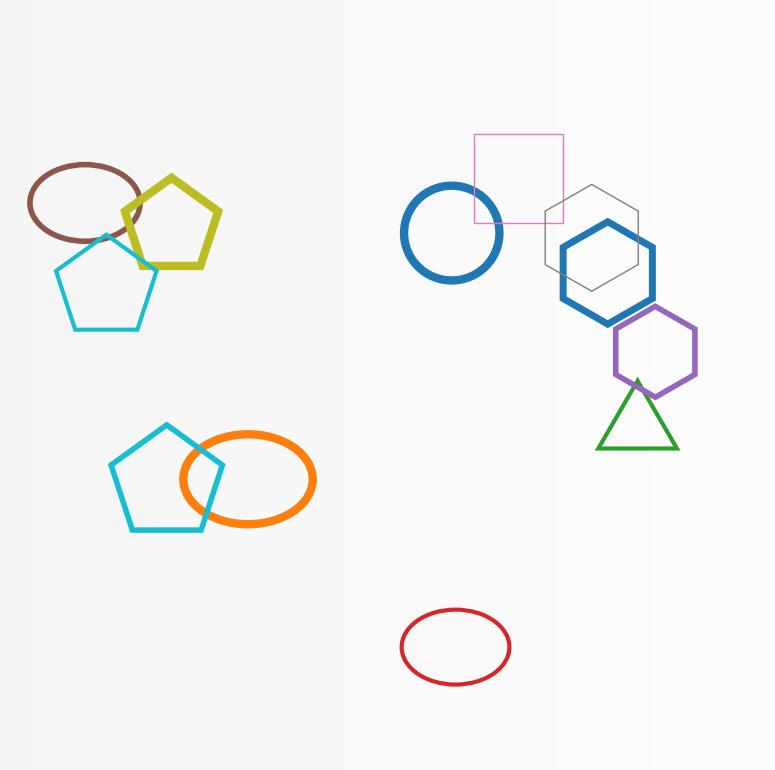[{"shape": "circle", "thickness": 3, "radius": 0.31, "center": [0.583, 0.697]}, {"shape": "hexagon", "thickness": 2.5, "radius": 0.33, "center": [0.784, 0.646]}, {"shape": "oval", "thickness": 3, "radius": 0.42, "center": [0.32, 0.378]}, {"shape": "triangle", "thickness": 1.5, "radius": 0.29, "center": [0.823, 0.447]}, {"shape": "oval", "thickness": 1.5, "radius": 0.35, "center": [0.588, 0.16]}, {"shape": "hexagon", "thickness": 2, "radius": 0.29, "center": [0.846, 0.543]}, {"shape": "oval", "thickness": 2, "radius": 0.36, "center": [0.11, 0.736]}, {"shape": "square", "thickness": 0.5, "radius": 0.29, "center": [0.669, 0.768]}, {"shape": "hexagon", "thickness": 0.5, "radius": 0.35, "center": [0.764, 0.691]}, {"shape": "pentagon", "thickness": 3, "radius": 0.32, "center": [0.221, 0.706]}, {"shape": "pentagon", "thickness": 1.5, "radius": 0.34, "center": [0.137, 0.627]}, {"shape": "pentagon", "thickness": 2, "radius": 0.38, "center": [0.215, 0.373]}]